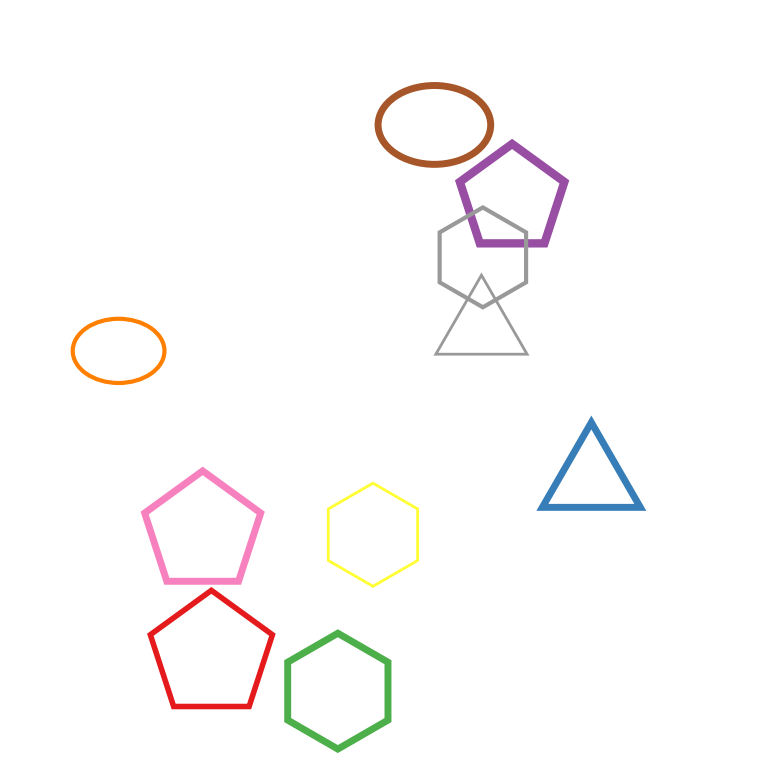[{"shape": "pentagon", "thickness": 2, "radius": 0.42, "center": [0.275, 0.15]}, {"shape": "triangle", "thickness": 2.5, "radius": 0.37, "center": [0.768, 0.378]}, {"shape": "hexagon", "thickness": 2.5, "radius": 0.38, "center": [0.439, 0.102]}, {"shape": "pentagon", "thickness": 3, "radius": 0.36, "center": [0.665, 0.742]}, {"shape": "oval", "thickness": 1.5, "radius": 0.3, "center": [0.154, 0.544]}, {"shape": "hexagon", "thickness": 1, "radius": 0.33, "center": [0.484, 0.306]}, {"shape": "oval", "thickness": 2.5, "radius": 0.37, "center": [0.564, 0.838]}, {"shape": "pentagon", "thickness": 2.5, "radius": 0.4, "center": [0.263, 0.309]}, {"shape": "hexagon", "thickness": 1.5, "radius": 0.32, "center": [0.627, 0.666]}, {"shape": "triangle", "thickness": 1, "radius": 0.34, "center": [0.625, 0.574]}]